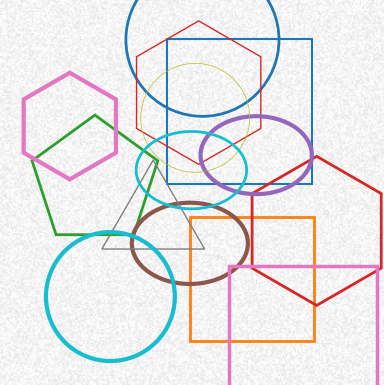[{"shape": "circle", "thickness": 2, "radius": 0.99, "center": [0.526, 0.897]}, {"shape": "square", "thickness": 1.5, "radius": 0.94, "center": [0.622, 0.711]}, {"shape": "square", "thickness": 2, "radius": 0.8, "center": [0.655, 0.275]}, {"shape": "pentagon", "thickness": 2, "radius": 0.86, "center": [0.247, 0.529]}, {"shape": "hexagon", "thickness": 1, "radius": 0.93, "center": [0.516, 0.759]}, {"shape": "hexagon", "thickness": 2, "radius": 0.97, "center": [0.823, 0.4]}, {"shape": "oval", "thickness": 3, "radius": 0.72, "center": [0.665, 0.597]}, {"shape": "oval", "thickness": 3, "radius": 0.75, "center": [0.493, 0.368]}, {"shape": "hexagon", "thickness": 3, "radius": 0.69, "center": [0.181, 0.673]}, {"shape": "square", "thickness": 2.5, "radius": 0.96, "center": [0.787, 0.117]}, {"shape": "triangle", "thickness": 1, "radius": 0.77, "center": [0.398, 0.43]}, {"shape": "circle", "thickness": 0.5, "radius": 0.71, "center": [0.507, 0.694]}, {"shape": "circle", "thickness": 3, "radius": 0.84, "center": [0.287, 0.23]}, {"shape": "oval", "thickness": 2, "radius": 0.72, "center": [0.497, 0.558]}]